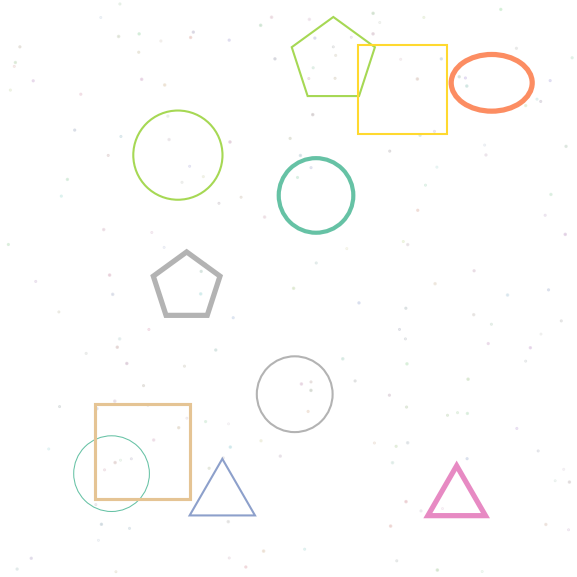[{"shape": "circle", "thickness": 0.5, "radius": 0.33, "center": [0.193, 0.179]}, {"shape": "circle", "thickness": 2, "radius": 0.32, "center": [0.547, 0.661]}, {"shape": "oval", "thickness": 2.5, "radius": 0.35, "center": [0.851, 0.856]}, {"shape": "triangle", "thickness": 1, "radius": 0.33, "center": [0.385, 0.139]}, {"shape": "triangle", "thickness": 2.5, "radius": 0.29, "center": [0.791, 0.135]}, {"shape": "pentagon", "thickness": 1, "radius": 0.38, "center": [0.577, 0.894]}, {"shape": "circle", "thickness": 1, "radius": 0.39, "center": [0.308, 0.731]}, {"shape": "square", "thickness": 1, "radius": 0.39, "center": [0.696, 0.844]}, {"shape": "square", "thickness": 1.5, "radius": 0.41, "center": [0.247, 0.217]}, {"shape": "pentagon", "thickness": 2.5, "radius": 0.3, "center": [0.323, 0.502]}, {"shape": "circle", "thickness": 1, "radius": 0.33, "center": [0.51, 0.317]}]